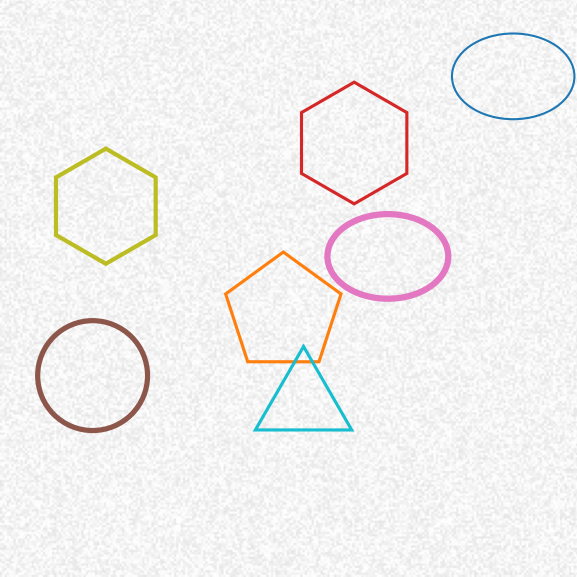[{"shape": "oval", "thickness": 1, "radius": 0.53, "center": [0.889, 0.867]}, {"shape": "pentagon", "thickness": 1.5, "radius": 0.53, "center": [0.491, 0.458]}, {"shape": "hexagon", "thickness": 1.5, "radius": 0.53, "center": [0.613, 0.751]}, {"shape": "circle", "thickness": 2.5, "radius": 0.48, "center": [0.16, 0.349]}, {"shape": "oval", "thickness": 3, "radius": 0.52, "center": [0.672, 0.555]}, {"shape": "hexagon", "thickness": 2, "radius": 0.5, "center": [0.183, 0.642]}, {"shape": "triangle", "thickness": 1.5, "radius": 0.48, "center": [0.526, 0.303]}]